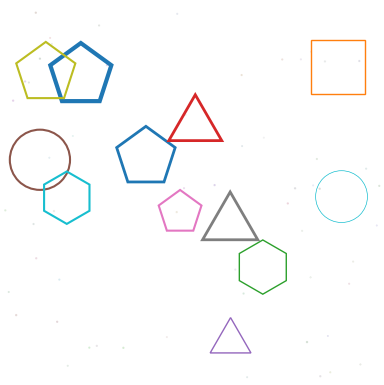[{"shape": "pentagon", "thickness": 2, "radius": 0.4, "center": [0.379, 0.592]}, {"shape": "pentagon", "thickness": 3, "radius": 0.42, "center": [0.21, 0.805]}, {"shape": "square", "thickness": 1, "radius": 0.35, "center": [0.878, 0.827]}, {"shape": "hexagon", "thickness": 1, "radius": 0.35, "center": [0.683, 0.306]}, {"shape": "triangle", "thickness": 2, "radius": 0.4, "center": [0.507, 0.674]}, {"shape": "triangle", "thickness": 1, "radius": 0.31, "center": [0.599, 0.114]}, {"shape": "circle", "thickness": 1.5, "radius": 0.39, "center": [0.104, 0.585]}, {"shape": "pentagon", "thickness": 1.5, "radius": 0.29, "center": [0.468, 0.448]}, {"shape": "triangle", "thickness": 2, "radius": 0.41, "center": [0.598, 0.419]}, {"shape": "pentagon", "thickness": 1.5, "radius": 0.4, "center": [0.119, 0.81]}, {"shape": "hexagon", "thickness": 1.5, "radius": 0.34, "center": [0.173, 0.487]}, {"shape": "circle", "thickness": 0.5, "radius": 0.34, "center": [0.887, 0.489]}]